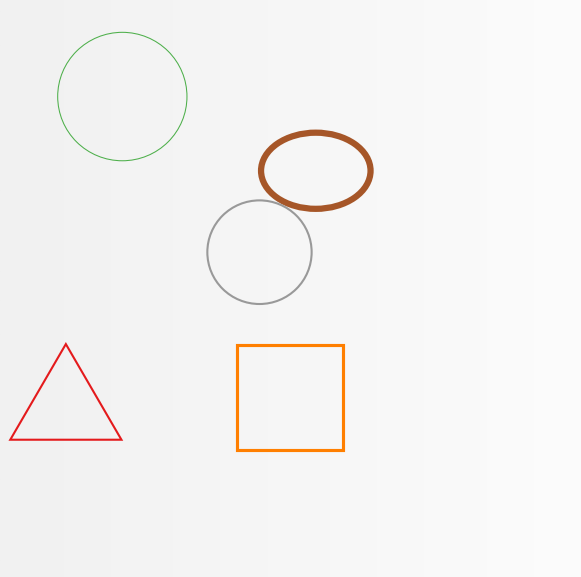[{"shape": "triangle", "thickness": 1, "radius": 0.55, "center": [0.113, 0.293]}, {"shape": "circle", "thickness": 0.5, "radius": 0.56, "center": [0.21, 0.832]}, {"shape": "square", "thickness": 1.5, "radius": 0.46, "center": [0.498, 0.311]}, {"shape": "oval", "thickness": 3, "radius": 0.47, "center": [0.543, 0.703]}, {"shape": "circle", "thickness": 1, "radius": 0.45, "center": [0.446, 0.562]}]